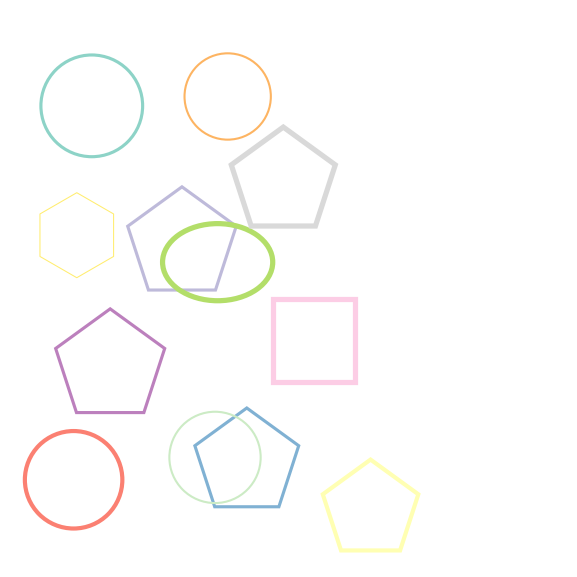[{"shape": "circle", "thickness": 1.5, "radius": 0.44, "center": [0.159, 0.816]}, {"shape": "pentagon", "thickness": 2, "radius": 0.43, "center": [0.642, 0.116]}, {"shape": "pentagon", "thickness": 1.5, "radius": 0.49, "center": [0.315, 0.577]}, {"shape": "circle", "thickness": 2, "radius": 0.42, "center": [0.127, 0.168]}, {"shape": "pentagon", "thickness": 1.5, "radius": 0.47, "center": [0.427, 0.198]}, {"shape": "circle", "thickness": 1, "radius": 0.37, "center": [0.394, 0.832]}, {"shape": "oval", "thickness": 2.5, "radius": 0.48, "center": [0.377, 0.545]}, {"shape": "square", "thickness": 2.5, "radius": 0.36, "center": [0.544, 0.41]}, {"shape": "pentagon", "thickness": 2.5, "radius": 0.47, "center": [0.491, 0.684]}, {"shape": "pentagon", "thickness": 1.5, "radius": 0.5, "center": [0.191, 0.365]}, {"shape": "circle", "thickness": 1, "radius": 0.4, "center": [0.372, 0.207]}, {"shape": "hexagon", "thickness": 0.5, "radius": 0.37, "center": [0.133, 0.592]}]